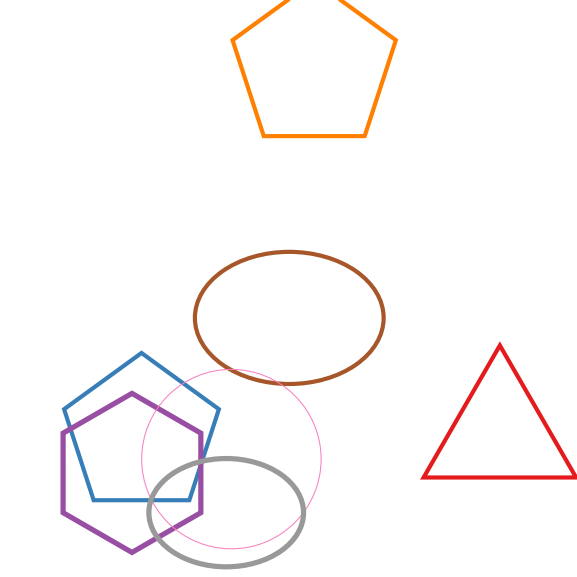[{"shape": "triangle", "thickness": 2, "radius": 0.76, "center": [0.866, 0.249]}, {"shape": "pentagon", "thickness": 2, "radius": 0.7, "center": [0.245, 0.247]}, {"shape": "hexagon", "thickness": 2.5, "radius": 0.69, "center": [0.229, 0.18]}, {"shape": "pentagon", "thickness": 2, "radius": 0.74, "center": [0.544, 0.884]}, {"shape": "oval", "thickness": 2, "radius": 0.82, "center": [0.501, 0.449]}, {"shape": "circle", "thickness": 0.5, "radius": 0.78, "center": [0.401, 0.204]}, {"shape": "oval", "thickness": 2.5, "radius": 0.67, "center": [0.392, 0.111]}]